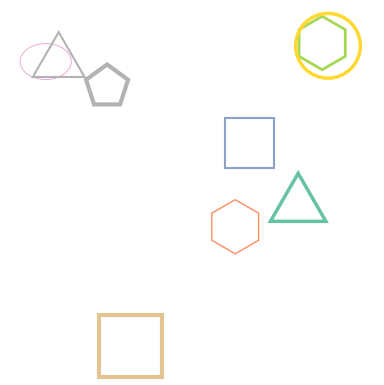[{"shape": "triangle", "thickness": 2.5, "radius": 0.42, "center": [0.774, 0.467]}, {"shape": "hexagon", "thickness": 1, "radius": 0.35, "center": [0.611, 0.411]}, {"shape": "square", "thickness": 1.5, "radius": 0.32, "center": [0.648, 0.629]}, {"shape": "oval", "thickness": 0.5, "radius": 0.33, "center": [0.119, 0.84]}, {"shape": "hexagon", "thickness": 2, "radius": 0.35, "center": [0.837, 0.888]}, {"shape": "circle", "thickness": 2.5, "radius": 0.42, "center": [0.852, 0.881]}, {"shape": "square", "thickness": 3, "radius": 0.41, "center": [0.338, 0.102]}, {"shape": "pentagon", "thickness": 3, "radius": 0.29, "center": [0.278, 0.775]}, {"shape": "triangle", "thickness": 1.5, "radius": 0.39, "center": [0.152, 0.839]}]